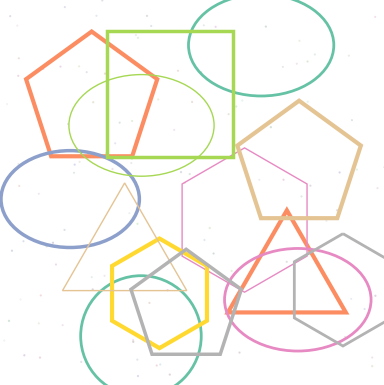[{"shape": "circle", "thickness": 2, "radius": 0.78, "center": [0.366, 0.127]}, {"shape": "oval", "thickness": 2, "radius": 0.94, "center": [0.678, 0.883]}, {"shape": "triangle", "thickness": 3, "radius": 0.88, "center": [0.745, 0.277]}, {"shape": "pentagon", "thickness": 3, "radius": 0.9, "center": [0.238, 0.739]}, {"shape": "oval", "thickness": 2.5, "radius": 0.9, "center": [0.182, 0.483]}, {"shape": "oval", "thickness": 2, "radius": 0.95, "center": [0.774, 0.221]}, {"shape": "hexagon", "thickness": 1, "radius": 0.94, "center": [0.635, 0.428]}, {"shape": "oval", "thickness": 1, "radius": 0.94, "center": [0.368, 0.674]}, {"shape": "square", "thickness": 2.5, "radius": 0.82, "center": [0.443, 0.757]}, {"shape": "hexagon", "thickness": 3, "radius": 0.71, "center": [0.414, 0.238]}, {"shape": "triangle", "thickness": 1, "radius": 0.93, "center": [0.324, 0.338]}, {"shape": "pentagon", "thickness": 3, "radius": 0.84, "center": [0.777, 0.57]}, {"shape": "hexagon", "thickness": 2, "radius": 0.73, "center": [0.891, 0.247]}, {"shape": "pentagon", "thickness": 2.5, "radius": 0.75, "center": [0.483, 0.202]}]